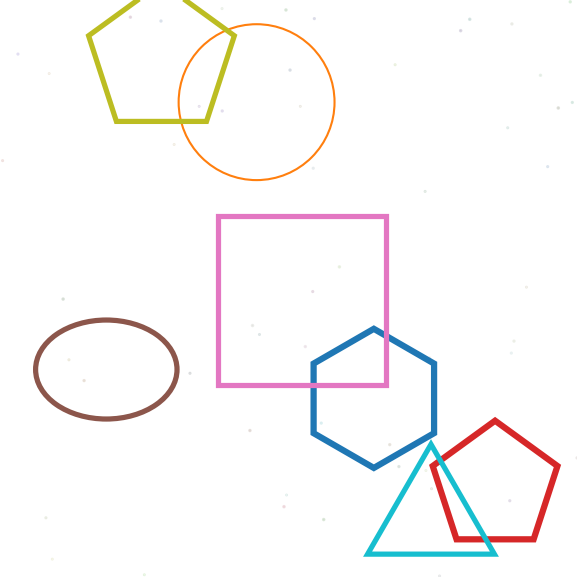[{"shape": "hexagon", "thickness": 3, "radius": 0.6, "center": [0.647, 0.309]}, {"shape": "circle", "thickness": 1, "radius": 0.67, "center": [0.444, 0.822]}, {"shape": "pentagon", "thickness": 3, "radius": 0.57, "center": [0.857, 0.157]}, {"shape": "oval", "thickness": 2.5, "radius": 0.61, "center": [0.184, 0.359]}, {"shape": "square", "thickness": 2.5, "radius": 0.73, "center": [0.523, 0.478]}, {"shape": "pentagon", "thickness": 2.5, "radius": 0.66, "center": [0.28, 0.896]}, {"shape": "triangle", "thickness": 2.5, "radius": 0.63, "center": [0.746, 0.103]}]